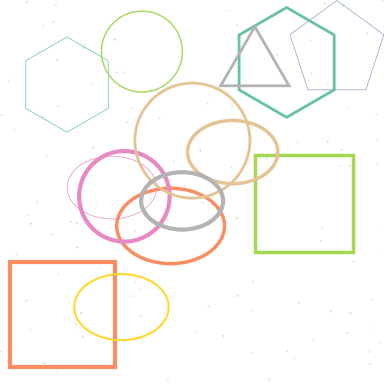[{"shape": "hexagon", "thickness": 2, "radius": 0.71, "center": [0.745, 0.838]}, {"shape": "hexagon", "thickness": 0.5, "radius": 0.62, "center": [0.174, 0.78]}, {"shape": "oval", "thickness": 2.5, "radius": 0.7, "center": [0.443, 0.413]}, {"shape": "square", "thickness": 3, "radius": 0.68, "center": [0.162, 0.183]}, {"shape": "pentagon", "thickness": 0.5, "radius": 0.64, "center": [0.875, 0.87]}, {"shape": "circle", "thickness": 3, "radius": 0.59, "center": [0.323, 0.49]}, {"shape": "oval", "thickness": 0.5, "radius": 0.58, "center": [0.291, 0.513]}, {"shape": "square", "thickness": 2.5, "radius": 0.63, "center": [0.79, 0.471]}, {"shape": "circle", "thickness": 1, "radius": 0.53, "center": [0.369, 0.866]}, {"shape": "oval", "thickness": 1.5, "radius": 0.61, "center": [0.315, 0.202]}, {"shape": "oval", "thickness": 2.5, "radius": 0.59, "center": [0.604, 0.605]}, {"shape": "circle", "thickness": 2, "radius": 0.75, "center": [0.5, 0.635]}, {"shape": "triangle", "thickness": 2, "radius": 0.51, "center": [0.662, 0.828]}, {"shape": "oval", "thickness": 3, "radius": 0.53, "center": [0.473, 0.478]}]